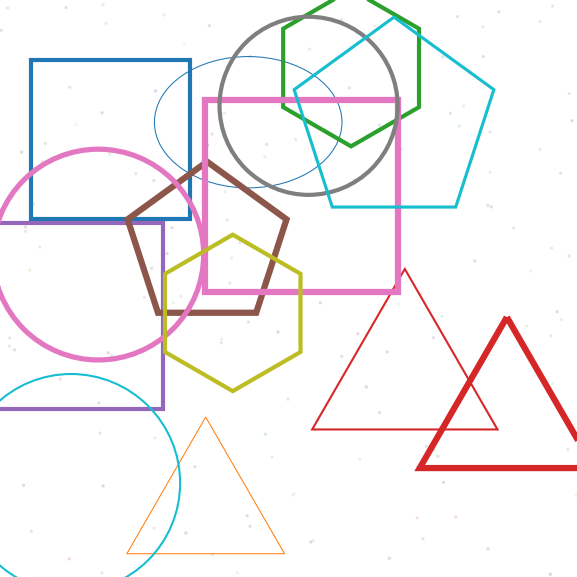[{"shape": "square", "thickness": 2, "radius": 0.69, "center": [0.192, 0.758]}, {"shape": "oval", "thickness": 0.5, "radius": 0.81, "center": [0.43, 0.788]}, {"shape": "triangle", "thickness": 0.5, "radius": 0.79, "center": [0.356, 0.119]}, {"shape": "hexagon", "thickness": 2, "radius": 0.68, "center": [0.608, 0.882]}, {"shape": "triangle", "thickness": 1, "radius": 0.93, "center": [0.701, 0.348]}, {"shape": "triangle", "thickness": 3, "radius": 0.87, "center": [0.878, 0.276]}, {"shape": "square", "thickness": 2, "radius": 0.81, "center": [0.122, 0.451]}, {"shape": "pentagon", "thickness": 3, "radius": 0.72, "center": [0.359, 0.575]}, {"shape": "square", "thickness": 3, "radius": 0.83, "center": [0.522, 0.659]}, {"shape": "circle", "thickness": 2.5, "radius": 0.91, "center": [0.17, 0.558]}, {"shape": "circle", "thickness": 2, "radius": 0.77, "center": [0.534, 0.816]}, {"shape": "hexagon", "thickness": 2, "radius": 0.68, "center": [0.403, 0.457]}, {"shape": "pentagon", "thickness": 1.5, "radius": 0.91, "center": [0.682, 0.788]}, {"shape": "circle", "thickness": 1, "radius": 0.94, "center": [0.123, 0.163]}]